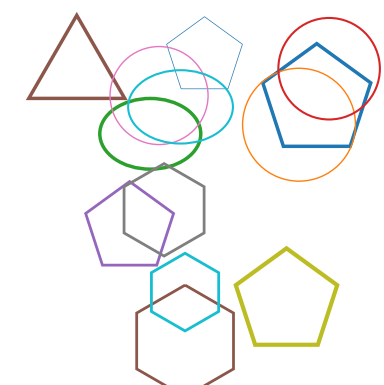[{"shape": "pentagon", "thickness": 0.5, "radius": 0.52, "center": [0.531, 0.853]}, {"shape": "pentagon", "thickness": 2.5, "radius": 0.74, "center": [0.823, 0.739]}, {"shape": "circle", "thickness": 1, "radius": 0.73, "center": [0.777, 0.676]}, {"shape": "oval", "thickness": 2.5, "radius": 0.66, "center": [0.39, 0.652]}, {"shape": "circle", "thickness": 1.5, "radius": 0.66, "center": [0.855, 0.822]}, {"shape": "pentagon", "thickness": 2, "radius": 0.6, "center": [0.337, 0.408]}, {"shape": "hexagon", "thickness": 2, "radius": 0.73, "center": [0.481, 0.114]}, {"shape": "triangle", "thickness": 2.5, "radius": 0.72, "center": [0.199, 0.816]}, {"shape": "circle", "thickness": 1, "radius": 0.64, "center": [0.413, 0.752]}, {"shape": "hexagon", "thickness": 2, "radius": 0.6, "center": [0.426, 0.455]}, {"shape": "pentagon", "thickness": 3, "radius": 0.69, "center": [0.744, 0.217]}, {"shape": "oval", "thickness": 1.5, "radius": 0.68, "center": [0.469, 0.722]}, {"shape": "hexagon", "thickness": 2, "radius": 0.5, "center": [0.481, 0.241]}]